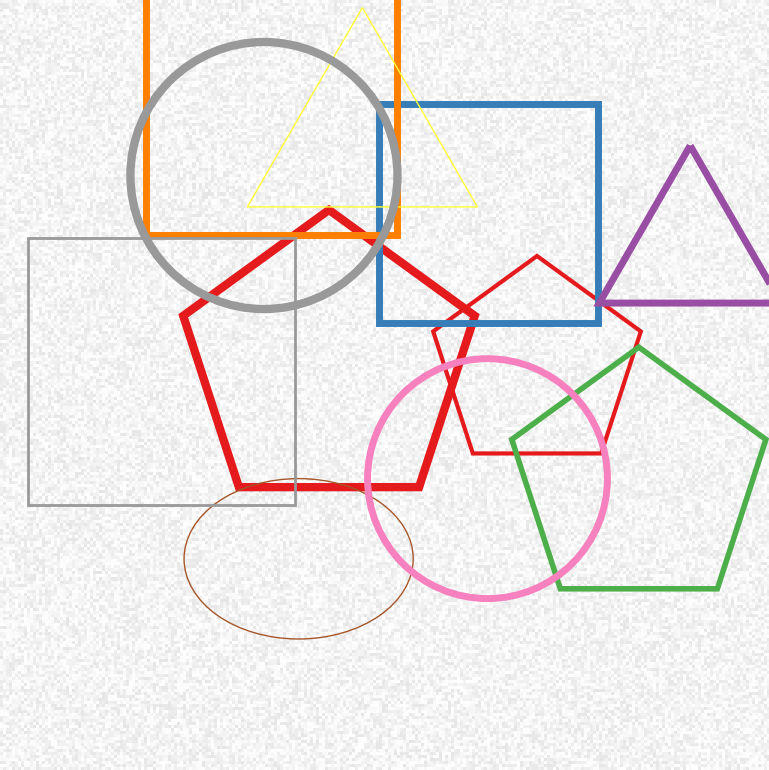[{"shape": "pentagon", "thickness": 1.5, "radius": 0.71, "center": [0.697, 0.526]}, {"shape": "pentagon", "thickness": 3, "radius": 1.0, "center": [0.427, 0.528]}, {"shape": "square", "thickness": 2.5, "radius": 0.71, "center": [0.634, 0.723]}, {"shape": "pentagon", "thickness": 2, "radius": 0.87, "center": [0.83, 0.376]}, {"shape": "triangle", "thickness": 2.5, "radius": 0.68, "center": [0.896, 0.675]}, {"shape": "square", "thickness": 2.5, "radius": 0.81, "center": [0.352, 0.858]}, {"shape": "triangle", "thickness": 0.5, "radius": 0.86, "center": [0.471, 0.818]}, {"shape": "oval", "thickness": 0.5, "radius": 0.74, "center": [0.388, 0.274]}, {"shape": "circle", "thickness": 2.5, "radius": 0.78, "center": [0.633, 0.378]}, {"shape": "square", "thickness": 1, "radius": 0.87, "center": [0.21, 0.518]}, {"shape": "circle", "thickness": 3, "radius": 0.87, "center": [0.343, 0.772]}]